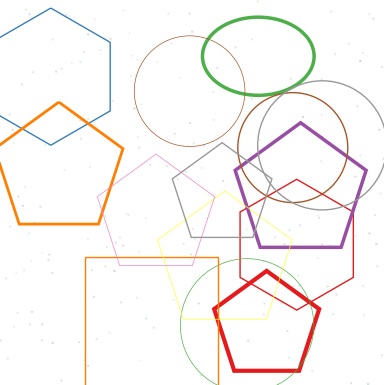[{"shape": "pentagon", "thickness": 3, "radius": 0.72, "center": [0.693, 0.153]}, {"shape": "hexagon", "thickness": 1, "radius": 0.85, "center": [0.771, 0.364]}, {"shape": "hexagon", "thickness": 1, "radius": 0.89, "center": [0.132, 0.801]}, {"shape": "oval", "thickness": 2.5, "radius": 0.72, "center": [0.671, 0.854]}, {"shape": "circle", "thickness": 0.5, "radius": 0.87, "center": [0.642, 0.155]}, {"shape": "pentagon", "thickness": 2.5, "radius": 0.89, "center": [0.781, 0.502]}, {"shape": "square", "thickness": 1, "radius": 0.86, "center": [0.394, 0.159]}, {"shape": "pentagon", "thickness": 2, "radius": 0.88, "center": [0.153, 0.56]}, {"shape": "pentagon", "thickness": 0.5, "radius": 0.92, "center": [0.584, 0.32]}, {"shape": "circle", "thickness": 0.5, "radius": 0.72, "center": [0.493, 0.763]}, {"shape": "circle", "thickness": 1, "radius": 0.71, "center": [0.761, 0.617]}, {"shape": "pentagon", "thickness": 0.5, "radius": 0.8, "center": [0.405, 0.44]}, {"shape": "circle", "thickness": 1, "radius": 0.84, "center": [0.837, 0.622]}, {"shape": "pentagon", "thickness": 1, "radius": 0.68, "center": [0.577, 0.493]}]